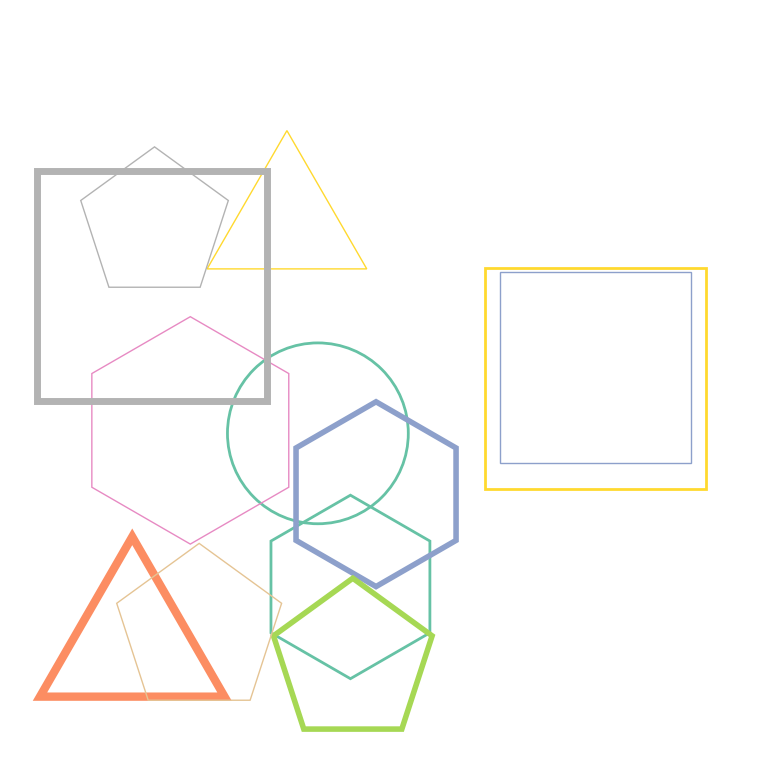[{"shape": "circle", "thickness": 1, "radius": 0.59, "center": [0.413, 0.437]}, {"shape": "hexagon", "thickness": 1, "radius": 0.6, "center": [0.455, 0.238]}, {"shape": "triangle", "thickness": 3, "radius": 0.69, "center": [0.172, 0.164]}, {"shape": "square", "thickness": 0.5, "radius": 0.62, "center": [0.774, 0.522]}, {"shape": "hexagon", "thickness": 2, "radius": 0.6, "center": [0.488, 0.358]}, {"shape": "hexagon", "thickness": 0.5, "radius": 0.74, "center": [0.247, 0.441]}, {"shape": "pentagon", "thickness": 2, "radius": 0.54, "center": [0.458, 0.141]}, {"shape": "square", "thickness": 1, "radius": 0.72, "center": [0.774, 0.508]}, {"shape": "triangle", "thickness": 0.5, "radius": 0.6, "center": [0.373, 0.711]}, {"shape": "pentagon", "thickness": 0.5, "radius": 0.56, "center": [0.259, 0.182]}, {"shape": "pentagon", "thickness": 0.5, "radius": 0.5, "center": [0.201, 0.708]}, {"shape": "square", "thickness": 2.5, "radius": 0.75, "center": [0.198, 0.628]}]